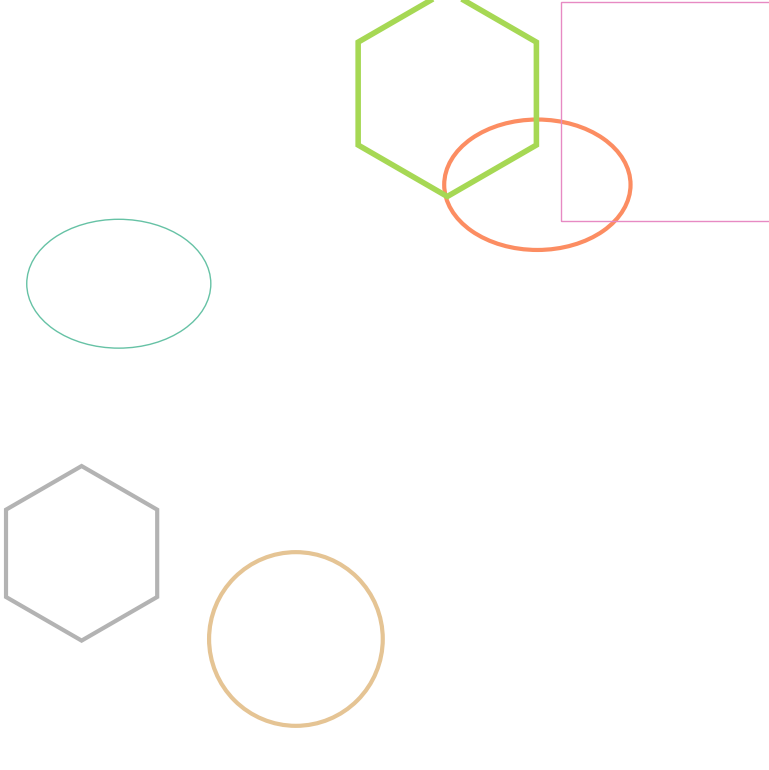[{"shape": "oval", "thickness": 0.5, "radius": 0.6, "center": [0.154, 0.632]}, {"shape": "oval", "thickness": 1.5, "radius": 0.6, "center": [0.698, 0.76]}, {"shape": "square", "thickness": 0.5, "radius": 0.71, "center": [0.871, 0.855]}, {"shape": "hexagon", "thickness": 2, "radius": 0.67, "center": [0.581, 0.878]}, {"shape": "circle", "thickness": 1.5, "radius": 0.56, "center": [0.384, 0.17]}, {"shape": "hexagon", "thickness": 1.5, "radius": 0.57, "center": [0.106, 0.281]}]